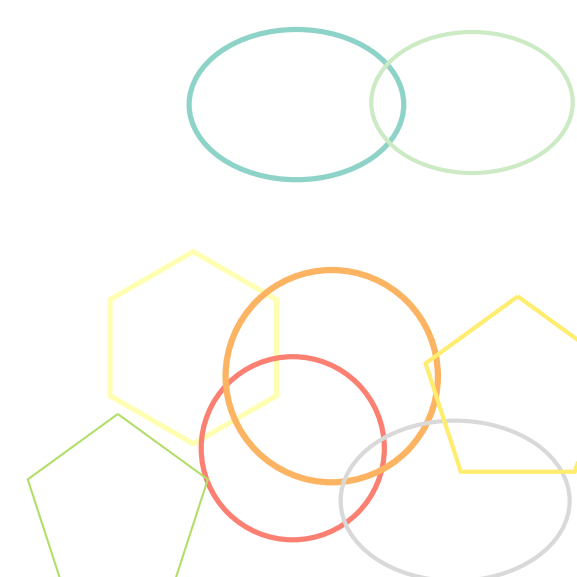[{"shape": "oval", "thickness": 2.5, "radius": 0.93, "center": [0.513, 0.818]}, {"shape": "hexagon", "thickness": 2.5, "radius": 0.83, "center": [0.335, 0.397]}, {"shape": "circle", "thickness": 2.5, "radius": 0.79, "center": [0.507, 0.223]}, {"shape": "circle", "thickness": 3, "radius": 0.92, "center": [0.574, 0.348]}, {"shape": "pentagon", "thickness": 1, "radius": 0.82, "center": [0.204, 0.118]}, {"shape": "oval", "thickness": 2, "radius": 0.99, "center": [0.788, 0.132]}, {"shape": "oval", "thickness": 2, "radius": 0.87, "center": [0.817, 0.822]}, {"shape": "pentagon", "thickness": 2, "radius": 0.84, "center": [0.897, 0.318]}]